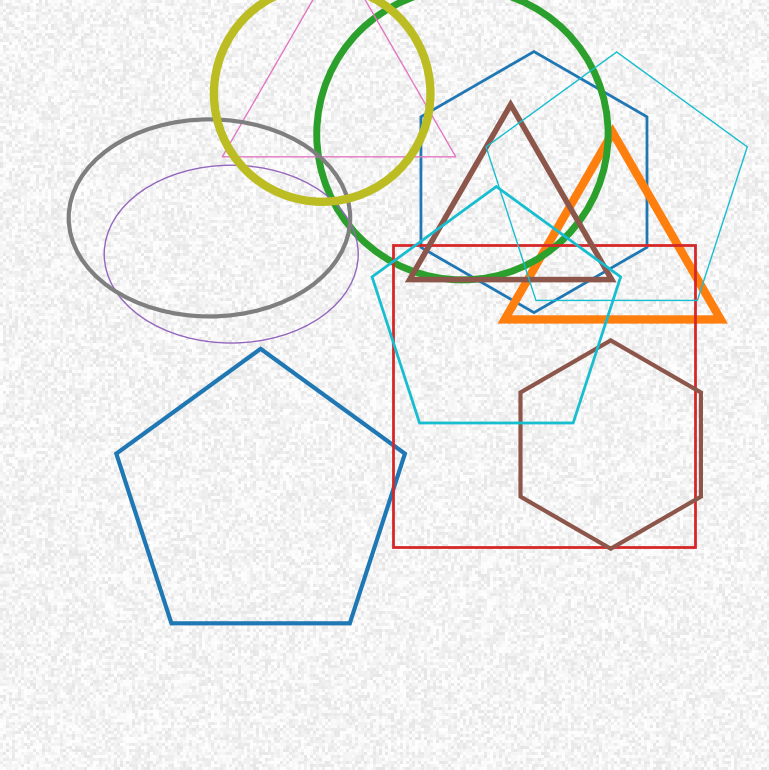[{"shape": "hexagon", "thickness": 1, "radius": 0.85, "center": [0.693, 0.764]}, {"shape": "pentagon", "thickness": 1.5, "radius": 0.99, "center": [0.338, 0.35]}, {"shape": "triangle", "thickness": 3, "radius": 0.81, "center": [0.796, 0.666]}, {"shape": "circle", "thickness": 2.5, "radius": 0.95, "center": [0.601, 0.826]}, {"shape": "square", "thickness": 1, "radius": 0.98, "center": [0.707, 0.486]}, {"shape": "oval", "thickness": 0.5, "radius": 0.82, "center": [0.3, 0.67]}, {"shape": "triangle", "thickness": 2, "radius": 0.76, "center": [0.663, 0.713]}, {"shape": "hexagon", "thickness": 1.5, "radius": 0.68, "center": [0.793, 0.423]}, {"shape": "triangle", "thickness": 0.5, "radius": 0.88, "center": [0.44, 0.884]}, {"shape": "oval", "thickness": 1.5, "radius": 0.91, "center": [0.272, 0.717]}, {"shape": "circle", "thickness": 3, "radius": 0.7, "center": [0.418, 0.879]}, {"shape": "pentagon", "thickness": 0.5, "radius": 0.89, "center": [0.801, 0.754]}, {"shape": "pentagon", "thickness": 1, "radius": 0.85, "center": [0.645, 0.588]}]